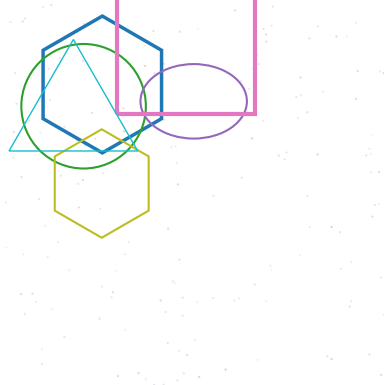[{"shape": "hexagon", "thickness": 2.5, "radius": 0.89, "center": [0.266, 0.781]}, {"shape": "circle", "thickness": 1.5, "radius": 0.81, "center": [0.217, 0.724]}, {"shape": "oval", "thickness": 1.5, "radius": 0.69, "center": [0.503, 0.737]}, {"shape": "square", "thickness": 3, "radius": 0.9, "center": [0.482, 0.884]}, {"shape": "hexagon", "thickness": 1.5, "radius": 0.7, "center": [0.264, 0.523]}, {"shape": "triangle", "thickness": 1, "radius": 0.97, "center": [0.191, 0.704]}]